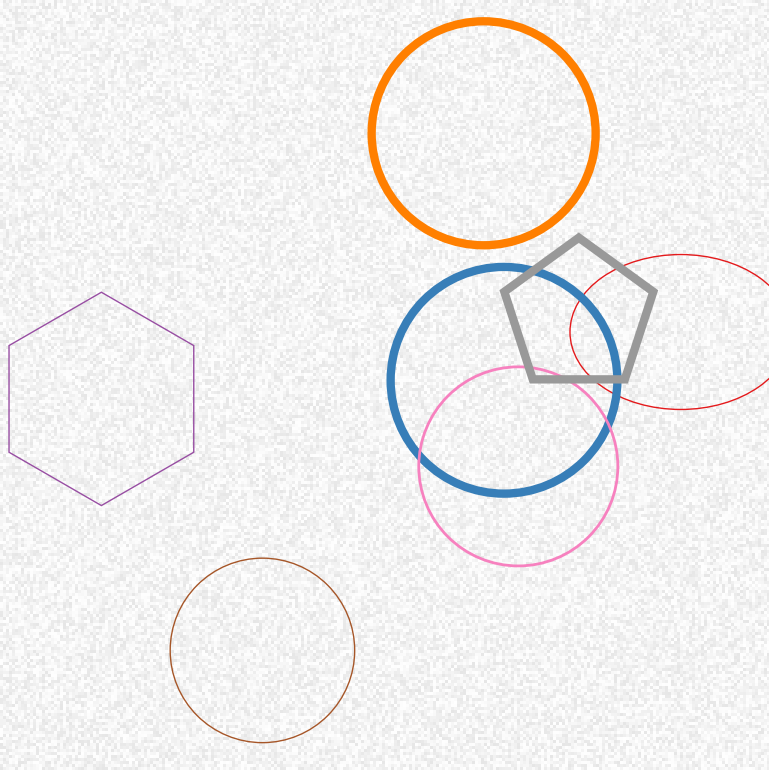[{"shape": "oval", "thickness": 0.5, "radius": 0.72, "center": [0.884, 0.569]}, {"shape": "circle", "thickness": 3, "radius": 0.74, "center": [0.655, 0.506]}, {"shape": "hexagon", "thickness": 0.5, "radius": 0.69, "center": [0.132, 0.482]}, {"shape": "circle", "thickness": 3, "radius": 0.73, "center": [0.628, 0.827]}, {"shape": "circle", "thickness": 0.5, "radius": 0.6, "center": [0.341, 0.155]}, {"shape": "circle", "thickness": 1, "radius": 0.65, "center": [0.673, 0.394]}, {"shape": "pentagon", "thickness": 3, "radius": 0.51, "center": [0.752, 0.59]}]